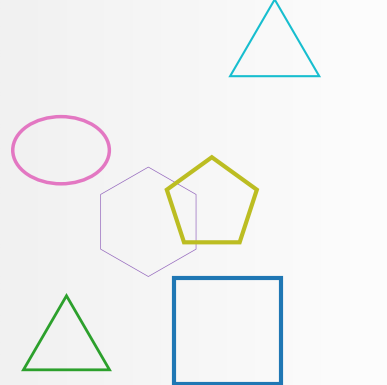[{"shape": "square", "thickness": 3, "radius": 0.69, "center": [0.587, 0.14]}, {"shape": "triangle", "thickness": 2, "radius": 0.64, "center": [0.172, 0.104]}, {"shape": "hexagon", "thickness": 0.5, "radius": 0.71, "center": [0.383, 0.424]}, {"shape": "oval", "thickness": 2.5, "radius": 0.62, "center": [0.158, 0.61]}, {"shape": "pentagon", "thickness": 3, "radius": 0.61, "center": [0.547, 0.469]}, {"shape": "triangle", "thickness": 1.5, "radius": 0.66, "center": [0.709, 0.869]}]